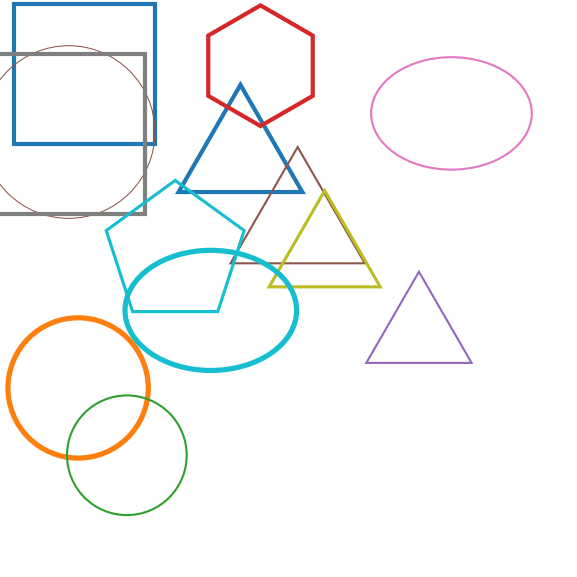[{"shape": "triangle", "thickness": 2, "radius": 0.62, "center": [0.416, 0.728]}, {"shape": "square", "thickness": 2, "radius": 0.61, "center": [0.147, 0.871]}, {"shape": "circle", "thickness": 2.5, "radius": 0.61, "center": [0.135, 0.327]}, {"shape": "circle", "thickness": 1, "radius": 0.52, "center": [0.22, 0.211]}, {"shape": "hexagon", "thickness": 2, "radius": 0.52, "center": [0.451, 0.885]}, {"shape": "triangle", "thickness": 1, "radius": 0.53, "center": [0.725, 0.423]}, {"shape": "triangle", "thickness": 1, "radius": 0.67, "center": [0.515, 0.61]}, {"shape": "circle", "thickness": 0.5, "radius": 0.75, "center": [0.119, 0.771]}, {"shape": "oval", "thickness": 1, "radius": 0.7, "center": [0.782, 0.803]}, {"shape": "square", "thickness": 2, "radius": 0.7, "center": [0.112, 0.767]}, {"shape": "triangle", "thickness": 1.5, "radius": 0.56, "center": [0.562, 0.558]}, {"shape": "oval", "thickness": 2.5, "radius": 0.74, "center": [0.365, 0.462]}, {"shape": "pentagon", "thickness": 1.5, "radius": 0.63, "center": [0.303, 0.561]}]